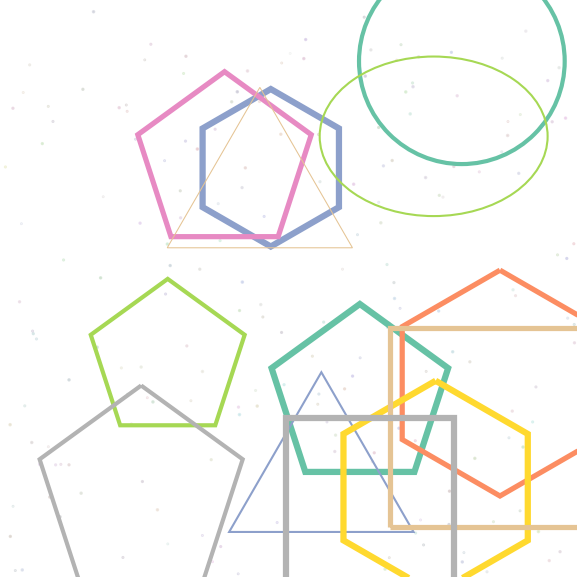[{"shape": "pentagon", "thickness": 3, "radius": 0.8, "center": [0.623, 0.312]}, {"shape": "circle", "thickness": 2, "radius": 0.89, "center": [0.8, 0.893]}, {"shape": "hexagon", "thickness": 2.5, "radius": 0.98, "center": [0.866, 0.336]}, {"shape": "triangle", "thickness": 1, "radius": 0.92, "center": [0.556, 0.17]}, {"shape": "hexagon", "thickness": 3, "radius": 0.68, "center": [0.469, 0.709]}, {"shape": "pentagon", "thickness": 2.5, "radius": 0.79, "center": [0.389, 0.717]}, {"shape": "pentagon", "thickness": 2, "radius": 0.7, "center": [0.29, 0.376]}, {"shape": "oval", "thickness": 1, "radius": 0.99, "center": [0.751, 0.763]}, {"shape": "hexagon", "thickness": 3, "radius": 0.92, "center": [0.754, 0.156]}, {"shape": "square", "thickness": 2.5, "radius": 0.86, "center": [0.848, 0.258]}, {"shape": "triangle", "thickness": 0.5, "radius": 0.93, "center": [0.45, 0.663]}, {"shape": "pentagon", "thickness": 2, "radius": 0.92, "center": [0.244, 0.147]}, {"shape": "square", "thickness": 3, "radius": 0.73, "center": [0.64, 0.129]}]